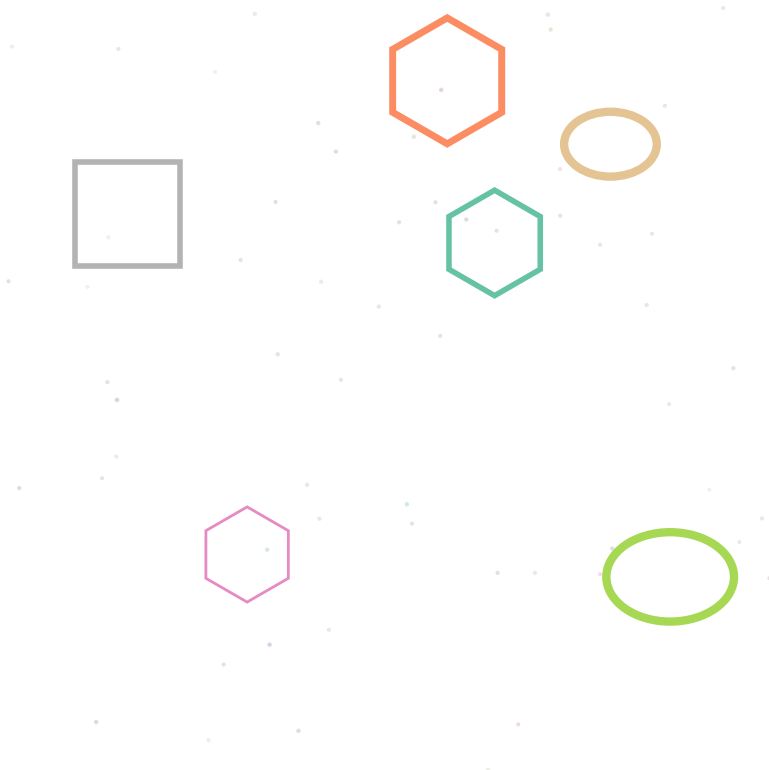[{"shape": "hexagon", "thickness": 2, "radius": 0.34, "center": [0.642, 0.685]}, {"shape": "hexagon", "thickness": 2.5, "radius": 0.41, "center": [0.581, 0.895]}, {"shape": "hexagon", "thickness": 1, "radius": 0.31, "center": [0.321, 0.28]}, {"shape": "oval", "thickness": 3, "radius": 0.41, "center": [0.87, 0.251]}, {"shape": "oval", "thickness": 3, "radius": 0.3, "center": [0.793, 0.813]}, {"shape": "square", "thickness": 2, "radius": 0.34, "center": [0.166, 0.722]}]